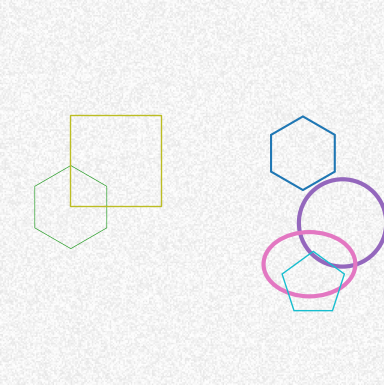[{"shape": "hexagon", "thickness": 1.5, "radius": 0.48, "center": [0.787, 0.602]}, {"shape": "hexagon", "thickness": 0.5, "radius": 0.54, "center": [0.184, 0.462]}, {"shape": "circle", "thickness": 3, "radius": 0.57, "center": [0.89, 0.421]}, {"shape": "oval", "thickness": 3, "radius": 0.6, "center": [0.804, 0.314]}, {"shape": "square", "thickness": 1, "radius": 0.6, "center": [0.3, 0.583]}, {"shape": "pentagon", "thickness": 1, "radius": 0.43, "center": [0.814, 0.262]}]